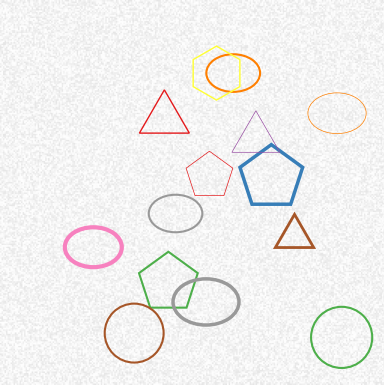[{"shape": "triangle", "thickness": 1, "radius": 0.37, "center": [0.427, 0.692]}, {"shape": "pentagon", "thickness": 0.5, "radius": 0.32, "center": [0.544, 0.543]}, {"shape": "pentagon", "thickness": 2.5, "radius": 0.43, "center": [0.705, 0.539]}, {"shape": "circle", "thickness": 1.5, "radius": 0.4, "center": [0.887, 0.124]}, {"shape": "pentagon", "thickness": 1.5, "radius": 0.4, "center": [0.437, 0.266]}, {"shape": "triangle", "thickness": 0.5, "radius": 0.36, "center": [0.665, 0.64]}, {"shape": "oval", "thickness": 0.5, "radius": 0.38, "center": [0.875, 0.706]}, {"shape": "oval", "thickness": 1.5, "radius": 0.35, "center": [0.606, 0.81]}, {"shape": "hexagon", "thickness": 1, "radius": 0.35, "center": [0.562, 0.81]}, {"shape": "triangle", "thickness": 2, "radius": 0.29, "center": [0.765, 0.386]}, {"shape": "circle", "thickness": 1.5, "radius": 0.38, "center": [0.348, 0.135]}, {"shape": "oval", "thickness": 3, "radius": 0.37, "center": [0.242, 0.358]}, {"shape": "oval", "thickness": 1.5, "radius": 0.35, "center": [0.456, 0.445]}, {"shape": "oval", "thickness": 2.5, "radius": 0.43, "center": [0.535, 0.216]}]